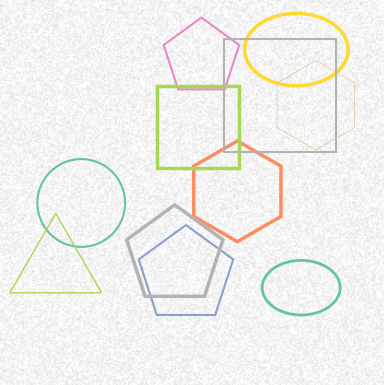[{"shape": "circle", "thickness": 1.5, "radius": 0.57, "center": [0.211, 0.473]}, {"shape": "oval", "thickness": 2, "radius": 0.51, "center": [0.782, 0.253]}, {"shape": "hexagon", "thickness": 2.5, "radius": 0.65, "center": [0.617, 0.503]}, {"shape": "pentagon", "thickness": 1.5, "radius": 0.65, "center": [0.483, 0.286]}, {"shape": "pentagon", "thickness": 1.5, "radius": 0.52, "center": [0.523, 0.851]}, {"shape": "triangle", "thickness": 1, "radius": 0.69, "center": [0.145, 0.308]}, {"shape": "square", "thickness": 2.5, "radius": 0.53, "center": [0.513, 0.671]}, {"shape": "oval", "thickness": 2.5, "radius": 0.67, "center": [0.77, 0.871]}, {"shape": "hexagon", "thickness": 0.5, "radius": 0.58, "center": [0.82, 0.727]}, {"shape": "pentagon", "thickness": 2.5, "radius": 0.66, "center": [0.454, 0.337]}, {"shape": "square", "thickness": 1.5, "radius": 0.73, "center": [0.727, 0.751]}]